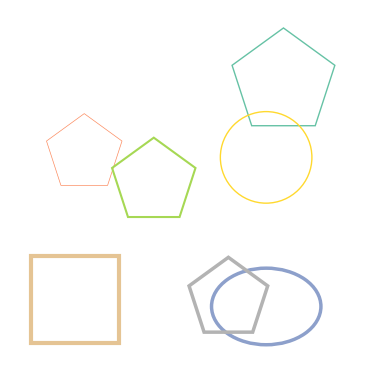[{"shape": "pentagon", "thickness": 1, "radius": 0.7, "center": [0.736, 0.787]}, {"shape": "pentagon", "thickness": 0.5, "radius": 0.52, "center": [0.219, 0.602]}, {"shape": "oval", "thickness": 2.5, "radius": 0.71, "center": [0.691, 0.204]}, {"shape": "pentagon", "thickness": 1.5, "radius": 0.57, "center": [0.399, 0.528]}, {"shape": "circle", "thickness": 1, "radius": 0.59, "center": [0.691, 0.591]}, {"shape": "square", "thickness": 3, "radius": 0.57, "center": [0.195, 0.222]}, {"shape": "pentagon", "thickness": 2.5, "radius": 0.54, "center": [0.593, 0.224]}]